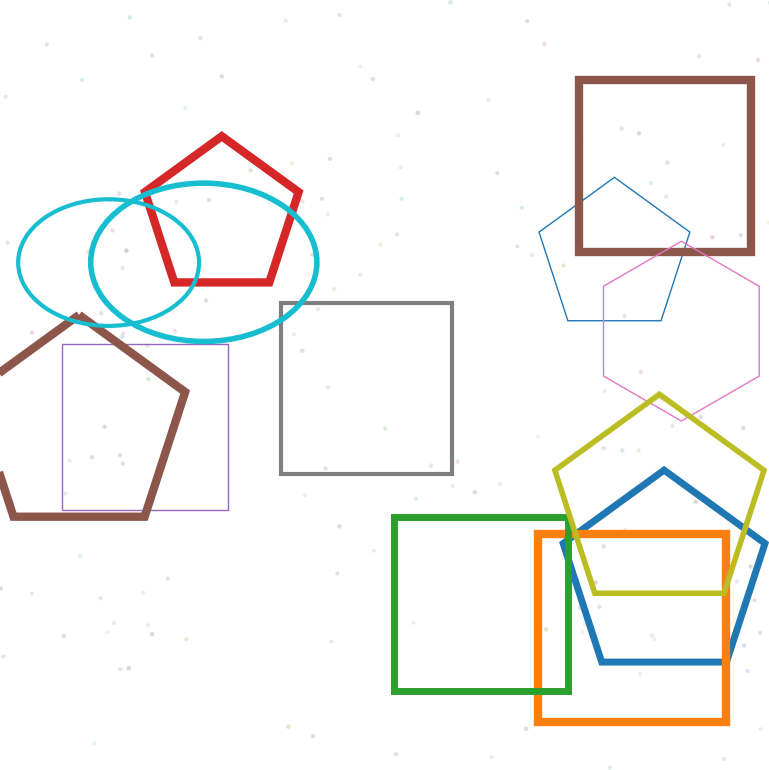[{"shape": "pentagon", "thickness": 2.5, "radius": 0.69, "center": [0.862, 0.252]}, {"shape": "pentagon", "thickness": 0.5, "radius": 0.51, "center": [0.798, 0.667]}, {"shape": "square", "thickness": 3, "radius": 0.61, "center": [0.821, 0.185]}, {"shape": "square", "thickness": 2.5, "radius": 0.56, "center": [0.624, 0.215]}, {"shape": "pentagon", "thickness": 3, "radius": 0.52, "center": [0.288, 0.718]}, {"shape": "square", "thickness": 0.5, "radius": 0.54, "center": [0.189, 0.446]}, {"shape": "pentagon", "thickness": 3, "radius": 0.72, "center": [0.103, 0.446]}, {"shape": "square", "thickness": 3, "radius": 0.56, "center": [0.864, 0.784]}, {"shape": "hexagon", "thickness": 0.5, "radius": 0.58, "center": [0.885, 0.57]}, {"shape": "square", "thickness": 1.5, "radius": 0.56, "center": [0.476, 0.495]}, {"shape": "pentagon", "thickness": 2, "radius": 0.71, "center": [0.856, 0.345]}, {"shape": "oval", "thickness": 2, "radius": 0.73, "center": [0.265, 0.659]}, {"shape": "oval", "thickness": 1.5, "radius": 0.59, "center": [0.141, 0.659]}]